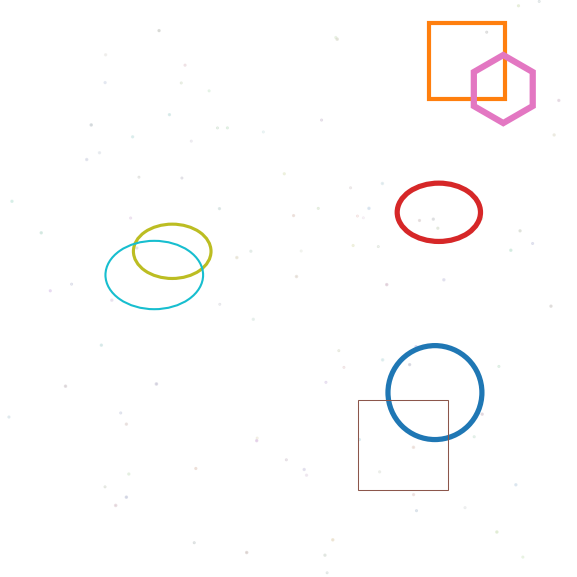[{"shape": "circle", "thickness": 2.5, "radius": 0.41, "center": [0.753, 0.319]}, {"shape": "square", "thickness": 2, "radius": 0.33, "center": [0.809, 0.894]}, {"shape": "oval", "thickness": 2.5, "radius": 0.36, "center": [0.76, 0.632]}, {"shape": "square", "thickness": 0.5, "radius": 0.39, "center": [0.698, 0.229]}, {"shape": "hexagon", "thickness": 3, "radius": 0.29, "center": [0.871, 0.845]}, {"shape": "oval", "thickness": 1.5, "radius": 0.34, "center": [0.298, 0.564]}, {"shape": "oval", "thickness": 1, "radius": 0.42, "center": [0.267, 0.523]}]